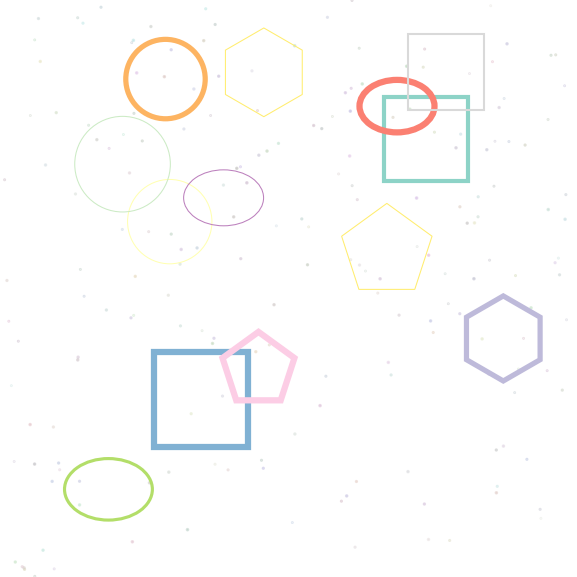[{"shape": "square", "thickness": 2, "radius": 0.36, "center": [0.737, 0.759]}, {"shape": "circle", "thickness": 0.5, "radius": 0.37, "center": [0.294, 0.615]}, {"shape": "hexagon", "thickness": 2.5, "radius": 0.37, "center": [0.871, 0.413]}, {"shape": "oval", "thickness": 3, "radius": 0.32, "center": [0.687, 0.815]}, {"shape": "square", "thickness": 3, "radius": 0.41, "center": [0.348, 0.307]}, {"shape": "circle", "thickness": 2.5, "radius": 0.34, "center": [0.287, 0.862]}, {"shape": "oval", "thickness": 1.5, "radius": 0.38, "center": [0.188, 0.152]}, {"shape": "pentagon", "thickness": 3, "radius": 0.33, "center": [0.448, 0.359]}, {"shape": "square", "thickness": 1, "radius": 0.33, "center": [0.772, 0.874]}, {"shape": "oval", "thickness": 0.5, "radius": 0.35, "center": [0.387, 0.657]}, {"shape": "circle", "thickness": 0.5, "radius": 0.41, "center": [0.212, 0.715]}, {"shape": "pentagon", "thickness": 0.5, "radius": 0.41, "center": [0.67, 0.565]}, {"shape": "hexagon", "thickness": 0.5, "radius": 0.38, "center": [0.457, 0.874]}]